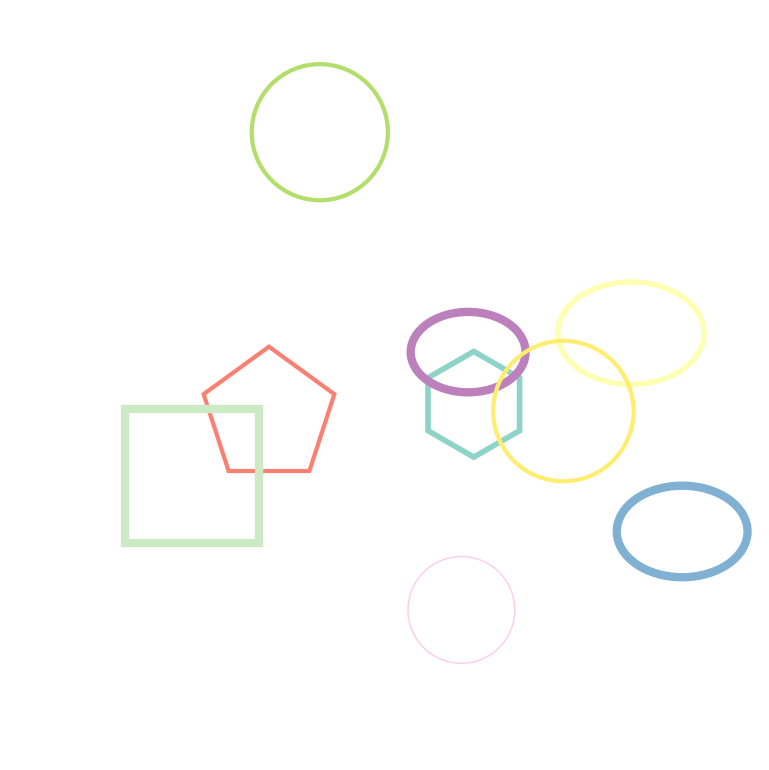[{"shape": "hexagon", "thickness": 2, "radius": 0.34, "center": [0.615, 0.475]}, {"shape": "oval", "thickness": 2, "radius": 0.47, "center": [0.819, 0.567]}, {"shape": "pentagon", "thickness": 1.5, "radius": 0.45, "center": [0.349, 0.461]}, {"shape": "oval", "thickness": 3, "radius": 0.42, "center": [0.886, 0.31]}, {"shape": "circle", "thickness": 1.5, "radius": 0.44, "center": [0.415, 0.828]}, {"shape": "circle", "thickness": 0.5, "radius": 0.35, "center": [0.599, 0.208]}, {"shape": "oval", "thickness": 3, "radius": 0.37, "center": [0.608, 0.543]}, {"shape": "square", "thickness": 3, "radius": 0.44, "center": [0.249, 0.382]}, {"shape": "circle", "thickness": 1.5, "radius": 0.46, "center": [0.732, 0.466]}]